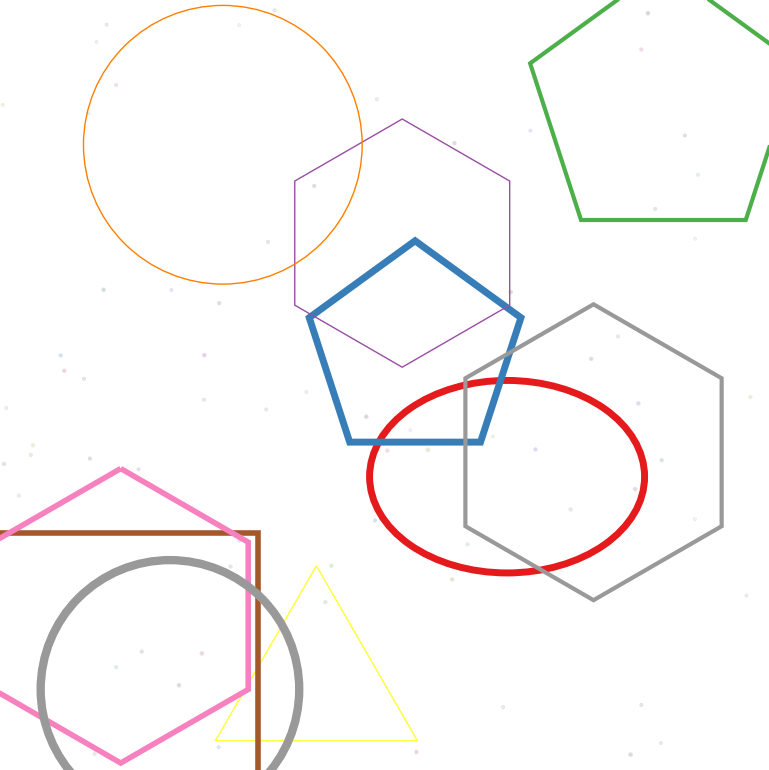[{"shape": "oval", "thickness": 2.5, "radius": 0.89, "center": [0.659, 0.381]}, {"shape": "pentagon", "thickness": 2.5, "radius": 0.72, "center": [0.539, 0.543]}, {"shape": "pentagon", "thickness": 1.5, "radius": 0.91, "center": [0.862, 0.862]}, {"shape": "hexagon", "thickness": 0.5, "radius": 0.81, "center": [0.522, 0.684]}, {"shape": "circle", "thickness": 0.5, "radius": 0.9, "center": [0.289, 0.812]}, {"shape": "triangle", "thickness": 0.5, "radius": 0.76, "center": [0.411, 0.114]}, {"shape": "square", "thickness": 2, "radius": 0.92, "center": [0.153, 0.125]}, {"shape": "hexagon", "thickness": 2, "radius": 0.96, "center": [0.157, 0.2]}, {"shape": "hexagon", "thickness": 1.5, "radius": 0.96, "center": [0.771, 0.413]}, {"shape": "circle", "thickness": 3, "radius": 0.84, "center": [0.221, 0.105]}]